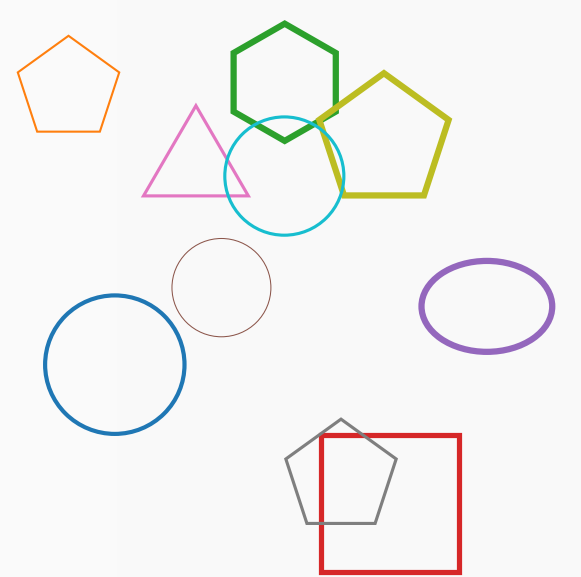[{"shape": "circle", "thickness": 2, "radius": 0.6, "center": [0.198, 0.368]}, {"shape": "pentagon", "thickness": 1, "radius": 0.46, "center": [0.118, 0.845]}, {"shape": "hexagon", "thickness": 3, "radius": 0.51, "center": [0.49, 0.857]}, {"shape": "square", "thickness": 2.5, "radius": 0.59, "center": [0.671, 0.127]}, {"shape": "oval", "thickness": 3, "radius": 0.56, "center": [0.838, 0.469]}, {"shape": "circle", "thickness": 0.5, "radius": 0.43, "center": [0.381, 0.501]}, {"shape": "triangle", "thickness": 1.5, "radius": 0.52, "center": [0.337, 0.712]}, {"shape": "pentagon", "thickness": 1.5, "radius": 0.5, "center": [0.587, 0.174]}, {"shape": "pentagon", "thickness": 3, "radius": 0.58, "center": [0.661, 0.755]}, {"shape": "circle", "thickness": 1.5, "radius": 0.51, "center": [0.489, 0.694]}]